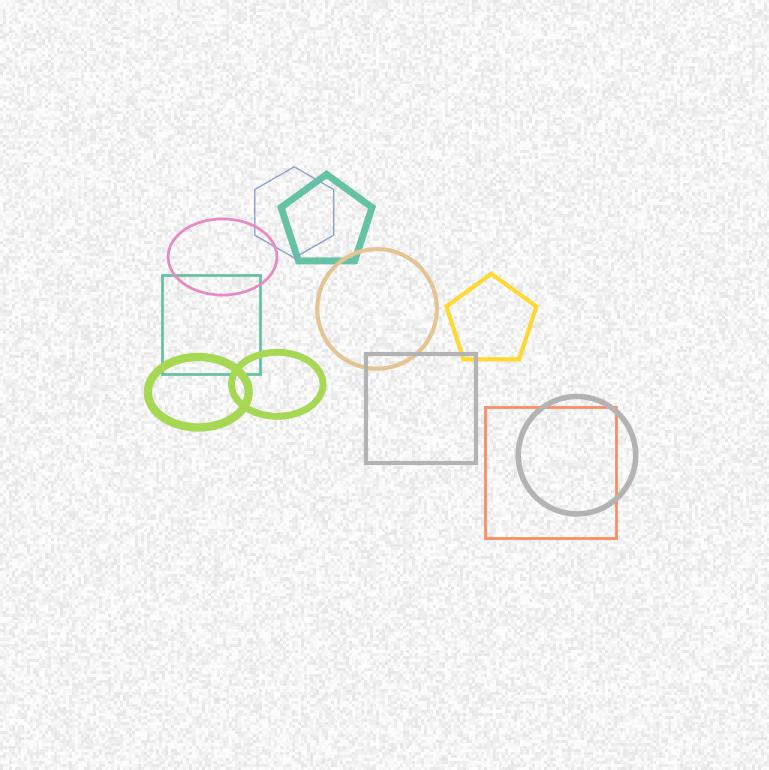[{"shape": "pentagon", "thickness": 2.5, "radius": 0.31, "center": [0.424, 0.711]}, {"shape": "square", "thickness": 1, "radius": 0.32, "center": [0.274, 0.579]}, {"shape": "square", "thickness": 1, "radius": 0.42, "center": [0.715, 0.386]}, {"shape": "hexagon", "thickness": 0.5, "radius": 0.3, "center": [0.382, 0.724]}, {"shape": "oval", "thickness": 1, "radius": 0.35, "center": [0.289, 0.666]}, {"shape": "oval", "thickness": 2.5, "radius": 0.3, "center": [0.36, 0.501]}, {"shape": "oval", "thickness": 3, "radius": 0.33, "center": [0.258, 0.491]}, {"shape": "pentagon", "thickness": 1.5, "radius": 0.31, "center": [0.638, 0.583]}, {"shape": "circle", "thickness": 1.5, "radius": 0.39, "center": [0.49, 0.599]}, {"shape": "circle", "thickness": 2, "radius": 0.38, "center": [0.749, 0.409]}, {"shape": "square", "thickness": 1.5, "radius": 0.36, "center": [0.546, 0.469]}]